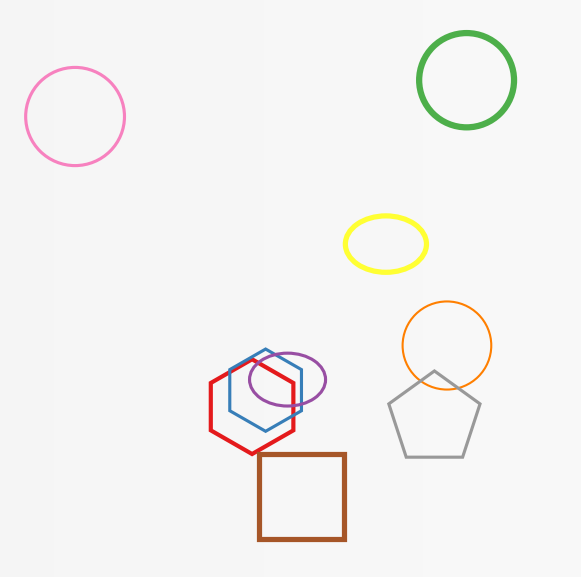[{"shape": "hexagon", "thickness": 2, "radius": 0.41, "center": [0.434, 0.295]}, {"shape": "hexagon", "thickness": 1.5, "radius": 0.36, "center": [0.457, 0.324]}, {"shape": "circle", "thickness": 3, "radius": 0.41, "center": [0.803, 0.86]}, {"shape": "oval", "thickness": 1.5, "radius": 0.33, "center": [0.495, 0.342]}, {"shape": "circle", "thickness": 1, "radius": 0.38, "center": [0.769, 0.401]}, {"shape": "oval", "thickness": 2.5, "radius": 0.35, "center": [0.664, 0.576]}, {"shape": "square", "thickness": 2.5, "radius": 0.37, "center": [0.519, 0.139]}, {"shape": "circle", "thickness": 1.5, "radius": 0.43, "center": [0.129, 0.797]}, {"shape": "pentagon", "thickness": 1.5, "radius": 0.41, "center": [0.747, 0.274]}]